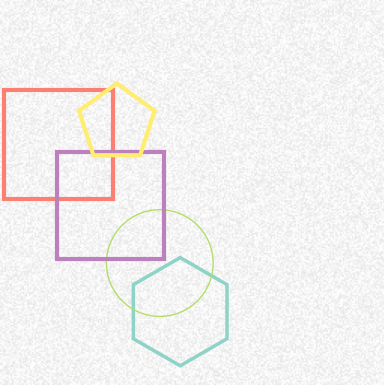[{"shape": "hexagon", "thickness": 2.5, "radius": 0.7, "center": [0.468, 0.19]}, {"shape": "square", "thickness": 3, "radius": 0.7, "center": [0.152, 0.624]}, {"shape": "circle", "thickness": 1, "radius": 0.69, "center": [0.415, 0.317]}, {"shape": "square", "thickness": 3, "radius": 0.69, "center": [0.286, 0.467]}, {"shape": "pentagon", "thickness": 3, "radius": 0.52, "center": [0.303, 0.68]}]